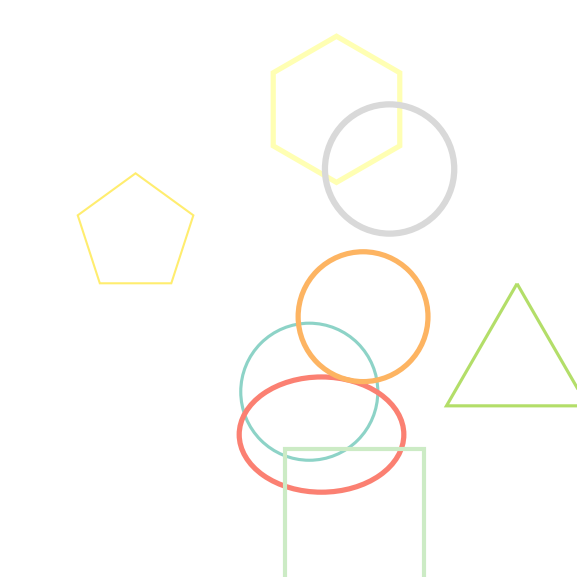[{"shape": "circle", "thickness": 1.5, "radius": 0.59, "center": [0.536, 0.321]}, {"shape": "hexagon", "thickness": 2.5, "radius": 0.63, "center": [0.583, 0.81]}, {"shape": "oval", "thickness": 2.5, "radius": 0.71, "center": [0.557, 0.247]}, {"shape": "circle", "thickness": 2.5, "radius": 0.56, "center": [0.629, 0.451]}, {"shape": "triangle", "thickness": 1.5, "radius": 0.71, "center": [0.895, 0.367]}, {"shape": "circle", "thickness": 3, "radius": 0.56, "center": [0.675, 0.707]}, {"shape": "square", "thickness": 2, "radius": 0.6, "center": [0.614, 0.101]}, {"shape": "pentagon", "thickness": 1, "radius": 0.53, "center": [0.235, 0.594]}]